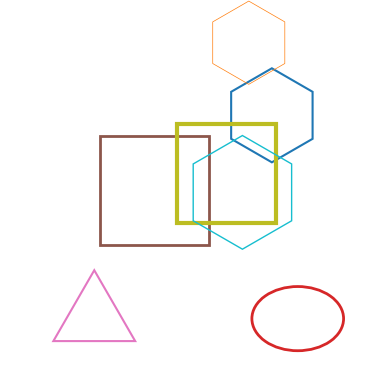[{"shape": "hexagon", "thickness": 1.5, "radius": 0.61, "center": [0.706, 0.7]}, {"shape": "hexagon", "thickness": 0.5, "radius": 0.54, "center": [0.646, 0.889]}, {"shape": "oval", "thickness": 2, "radius": 0.6, "center": [0.773, 0.172]}, {"shape": "square", "thickness": 2, "radius": 0.7, "center": [0.401, 0.505]}, {"shape": "triangle", "thickness": 1.5, "radius": 0.61, "center": [0.245, 0.175]}, {"shape": "square", "thickness": 3, "radius": 0.65, "center": [0.588, 0.549]}, {"shape": "hexagon", "thickness": 1, "radius": 0.74, "center": [0.63, 0.5]}]